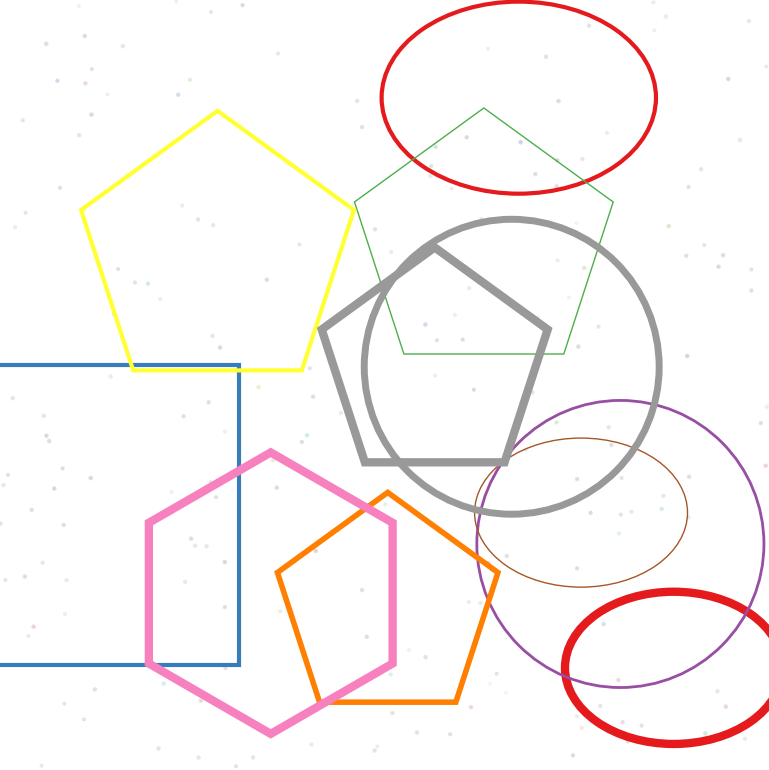[{"shape": "oval", "thickness": 3, "radius": 0.71, "center": [0.875, 0.133]}, {"shape": "oval", "thickness": 1.5, "radius": 0.89, "center": [0.674, 0.873]}, {"shape": "square", "thickness": 1.5, "radius": 0.97, "center": [0.115, 0.331]}, {"shape": "pentagon", "thickness": 0.5, "radius": 0.88, "center": [0.628, 0.683]}, {"shape": "circle", "thickness": 1, "radius": 0.93, "center": [0.806, 0.294]}, {"shape": "pentagon", "thickness": 2, "radius": 0.75, "center": [0.504, 0.21]}, {"shape": "pentagon", "thickness": 1.5, "radius": 0.93, "center": [0.282, 0.67]}, {"shape": "oval", "thickness": 0.5, "radius": 0.69, "center": [0.755, 0.334]}, {"shape": "hexagon", "thickness": 3, "radius": 0.91, "center": [0.352, 0.23]}, {"shape": "circle", "thickness": 2.5, "radius": 0.96, "center": [0.665, 0.524]}, {"shape": "pentagon", "thickness": 3, "radius": 0.77, "center": [0.565, 0.524]}]